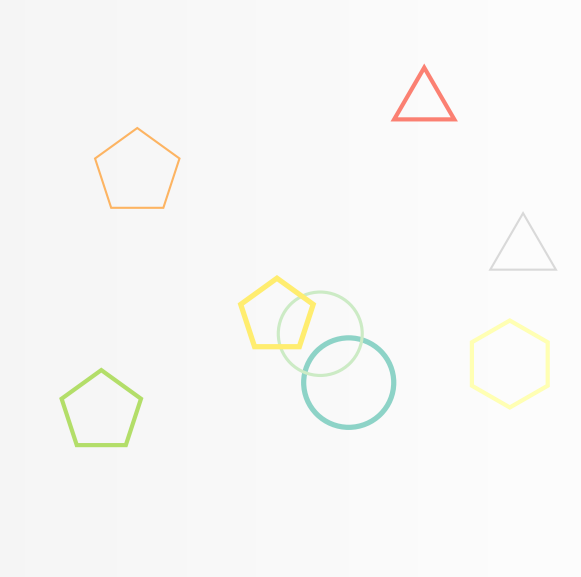[{"shape": "circle", "thickness": 2.5, "radius": 0.39, "center": [0.6, 0.337]}, {"shape": "hexagon", "thickness": 2, "radius": 0.38, "center": [0.877, 0.369]}, {"shape": "triangle", "thickness": 2, "radius": 0.3, "center": [0.73, 0.822]}, {"shape": "pentagon", "thickness": 1, "radius": 0.38, "center": [0.236, 0.701]}, {"shape": "pentagon", "thickness": 2, "radius": 0.36, "center": [0.174, 0.286]}, {"shape": "triangle", "thickness": 1, "radius": 0.33, "center": [0.9, 0.565]}, {"shape": "circle", "thickness": 1.5, "radius": 0.36, "center": [0.551, 0.421]}, {"shape": "pentagon", "thickness": 2.5, "radius": 0.33, "center": [0.476, 0.452]}]